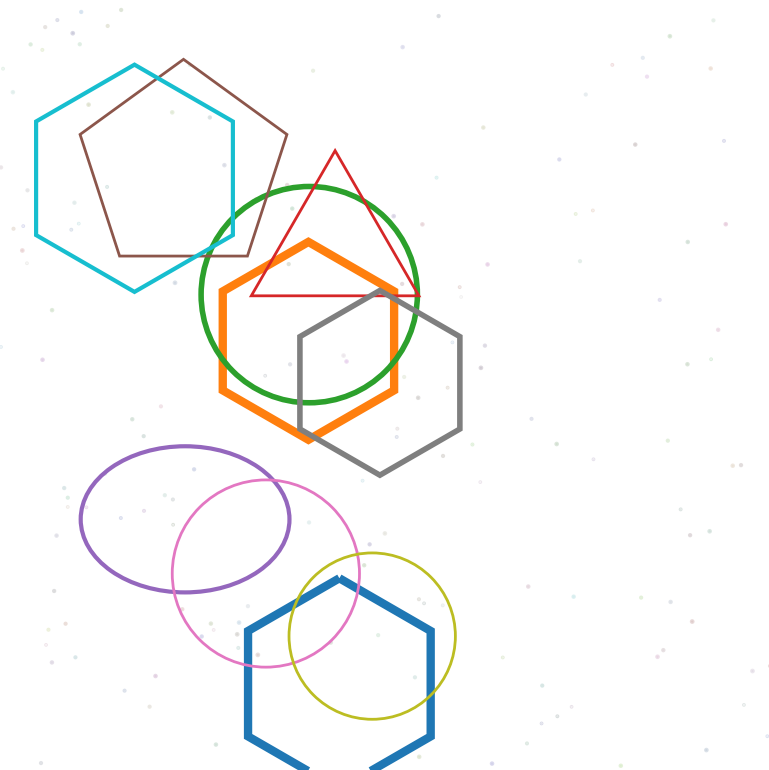[{"shape": "hexagon", "thickness": 3, "radius": 0.68, "center": [0.441, 0.112]}, {"shape": "hexagon", "thickness": 3, "radius": 0.64, "center": [0.401, 0.557]}, {"shape": "circle", "thickness": 2, "radius": 0.7, "center": [0.402, 0.617]}, {"shape": "triangle", "thickness": 1, "radius": 0.63, "center": [0.435, 0.679]}, {"shape": "oval", "thickness": 1.5, "radius": 0.68, "center": [0.24, 0.326]}, {"shape": "pentagon", "thickness": 1, "radius": 0.71, "center": [0.238, 0.782]}, {"shape": "circle", "thickness": 1, "radius": 0.61, "center": [0.345, 0.255]}, {"shape": "hexagon", "thickness": 2, "radius": 0.6, "center": [0.493, 0.503]}, {"shape": "circle", "thickness": 1, "radius": 0.54, "center": [0.483, 0.174]}, {"shape": "hexagon", "thickness": 1.5, "radius": 0.74, "center": [0.175, 0.768]}]